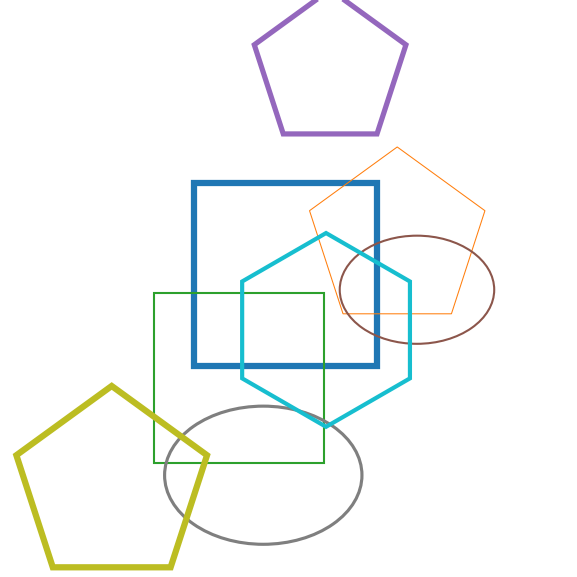[{"shape": "square", "thickness": 3, "radius": 0.79, "center": [0.494, 0.524]}, {"shape": "pentagon", "thickness": 0.5, "radius": 0.8, "center": [0.688, 0.585]}, {"shape": "square", "thickness": 1, "radius": 0.74, "center": [0.414, 0.345]}, {"shape": "pentagon", "thickness": 2.5, "radius": 0.69, "center": [0.572, 0.879]}, {"shape": "oval", "thickness": 1, "radius": 0.67, "center": [0.722, 0.497]}, {"shape": "oval", "thickness": 1.5, "radius": 0.85, "center": [0.456, 0.176]}, {"shape": "pentagon", "thickness": 3, "radius": 0.87, "center": [0.193, 0.157]}, {"shape": "hexagon", "thickness": 2, "radius": 0.84, "center": [0.565, 0.428]}]